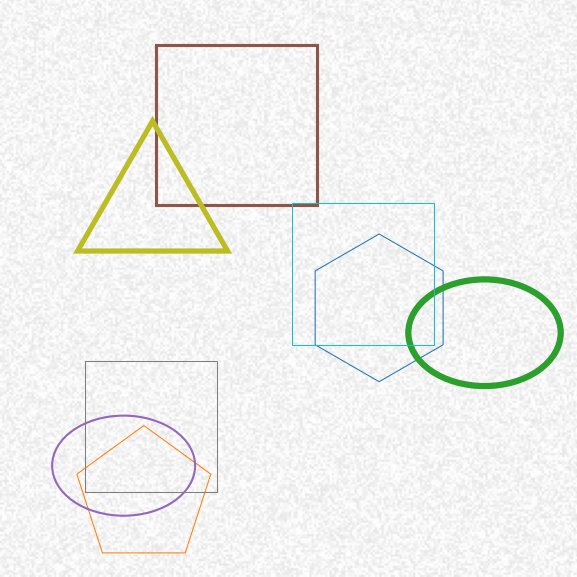[{"shape": "hexagon", "thickness": 0.5, "radius": 0.64, "center": [0.657, 0.466]}, {"shape": "pentagon", "thickness": 0.5, "radius": 0.61, "center": [0.249, 0.14]}, {"shape": "oval", "thickness": 3, "radius": 0.66, "center": [0.839, 0.423]}, {"shape": "oval", "thickness": 1, "radius": 0.62, "center": [0.214, 0.193]}, {"shape": "square", "thickness": 1.5, "radius": 0.69, "center": [0.41, 0.783]}, {"shape": "square", "thickness": 0.5, "radius": 0.57, "center": [0.261, 0.26]}, {"shape": "triangle", "thickness": 2.5, "radius": 0.75, "center": [0.264, 0.639]}, {"shape": "square", "thickness": 0.5, "radius": 0.62, "center": [0.629, 0.525]}]